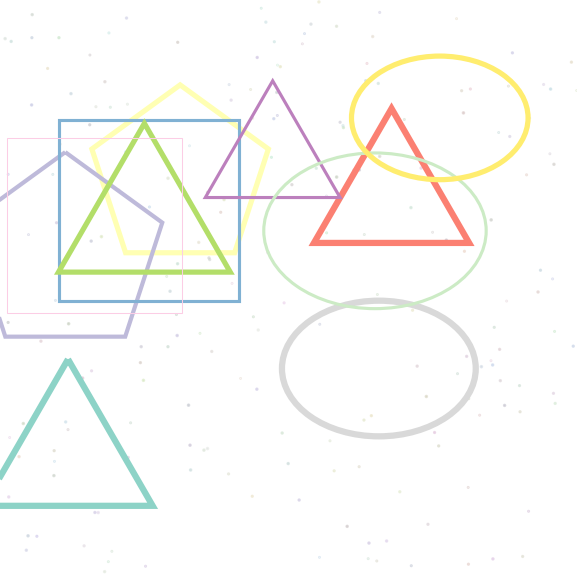[{"shape": "triangle", "thickness": 3, "radius": 0.85, "center": [0.118, 0.208]}, {"shape": "pentagon", "thickness": 2.5, "radius": 0.8, "center": [0.312, 0.691]}, {"shape": "pentagon", "thickness": 2, "radius": 0.88, "center": [0.113, 0.559]}, {"shape": "triangle", "thickness": 3, "radius": 0.78, "center": [0.678, 0.656]}, {"shape": "square", "thickness": 1.5, "radius": 0.78, "center": [0.258, 0.634]}, {"shape": "triangle", "thickness": 2.5, "radius": 0.86, "center": [0.25, 0.614]}, {"shape": "square", "thickness": 0.5, "radius": 0.76, "center": [0.163, 0.608]}, {"shape": "oval", "thickness": 3, "radius": 0.84, "center": [0.656, 0.361]}, {"shape": "triangle", "thickness": 1.5, "radius": 0.67, "center": [0.472, 0.724]}, {"shape": "oval", "thickness": 1.5, "radius": 0.96, "center": [0.649, 0.599]}, {"shape": "oval", "thickness": 2.5, "radius": 0.76, "center": [0.762, 0.795]}]